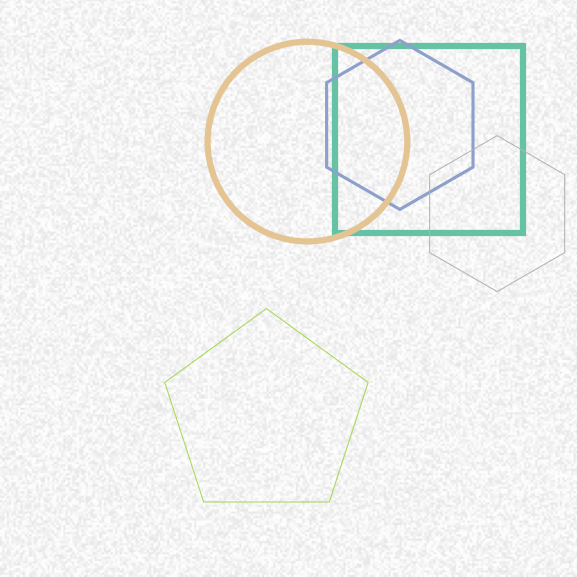[{"shape": "square", "thickness": 3, "radius": 0.81, "center": [0.743, 0.757]}, {"shape": "hexagon", "thickness": 1.5, "radius": 0.73, "center": [0.692, 0.783]}, {"shape": "pentagon", "thickness": 0.5, "radius": 0.93, "center": [0.461, 0.28]}, {"shape": "circle", "thickness": 3, "radius": 0.86, "center": [0.532, 0.754]}, {"shape": "hexagon", "thickness": 0.5, "radius": 0.68, "center": [0.861, 0.629]}]